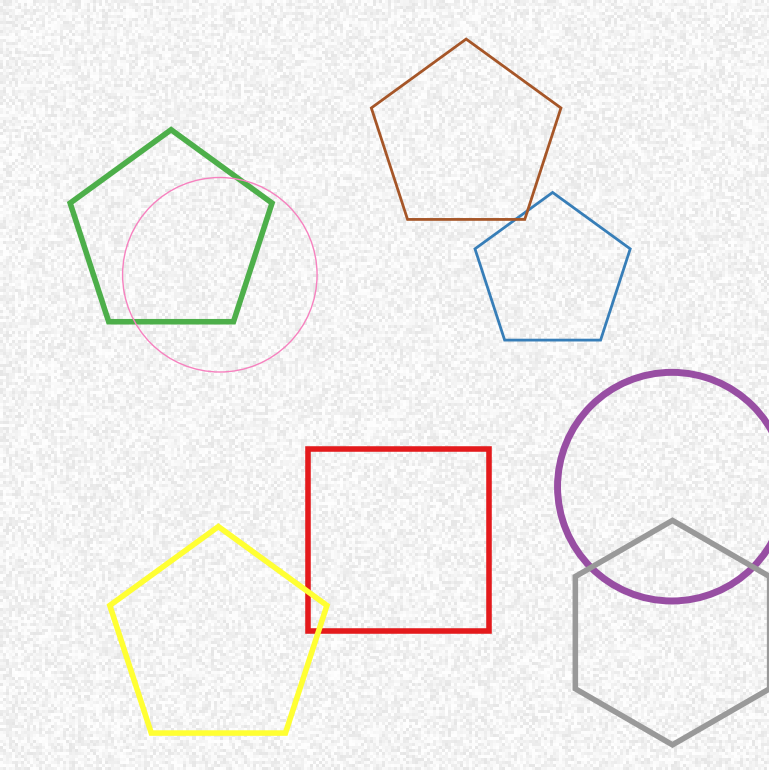[{"shape": "square", "thickness": 2, "radius": 0.59, "center": [0.518, 0.299]}, {"shape": "pentagon", "thickness": 1, "radius": 0.53, "center": [0.718, 0.644]}, {"shape": "pentagon", "thickness": 2, "radius": 0.69, "center": [0.222, 0.694]}, {"shape": "circle", "thickness": 2.5, "radius": 0.74, "center": [0.873, 0.368]}, {"shape": "pentagon", "thickness": 2, "radius": 0.74, "center": [0.284, 0.168]}, {"shape": "pentagon", "thickness": 1, "radius": 0.65, "center": [0.605, 0.82]}, {"shape": "circle", "thickness": 0.5, "radius": 0.63, "center": [0.285, 0.643]}, {"shape": "hexagon", "thickness": 2, "radius": 0.73, "center": [0.873, 0.178]}]